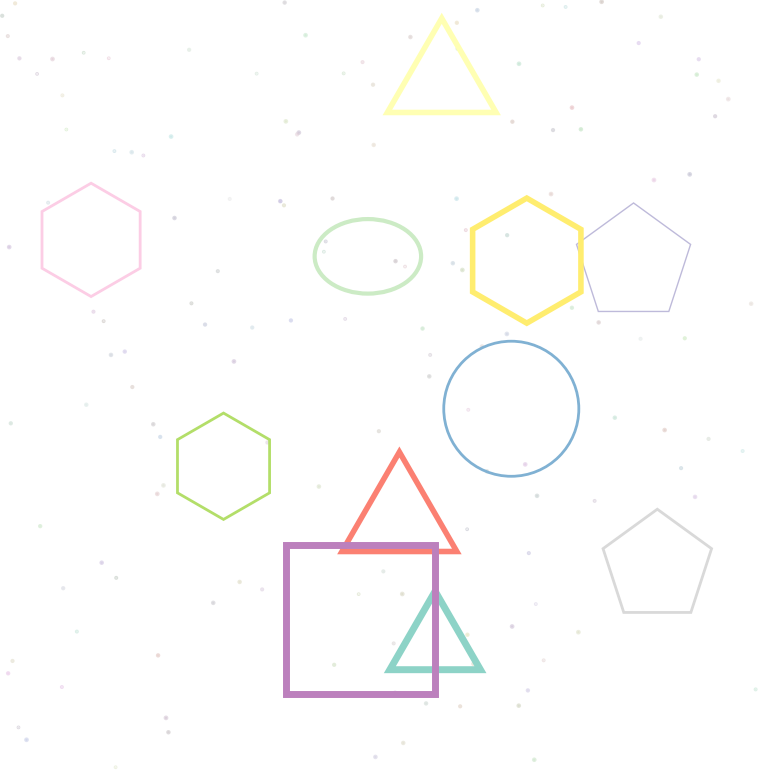[{"shape": "triangle", "thickness": 2.5, "radius": 0.34, "center": [0.565, 0.164]}, {"shape": "triangle", "thickness": 2, "radius": 0.41, "center": [0.574, 0.895]}, {"shape": "pentagon", "thickness": 0.5, "radius": 0.39, "center": [0.823, 0.659]}, {"shape": "triangle", "thickness": 2, "radius": 0.43, "center": [0.519, 0.327]}, {"shape": "circle", "thickness": 1, "radius": 0.44, "center": [0.664, 0.469]}, {"shape": "hexagon", "thickness": 1, "radius": 0.35, "center": [0.29, 0.394]}, {"shape": "hexagon", "thickness": 1, "radius": 0.37, "center": [0.118, 0.688]}, {"shape": "pentagon", "thickness": 1, "radius": 0.37, "center": [0.854, 0.265]}, {"shape": "square", "thickness": 2.5, "radius": 0.48, "center": [0.468, 0.196]}, {"shape": "oval", "thickness": 1.5, "radius": 0.35, "center": [0.478, 0.667]}, {"shape": "hexagon", "thickness": 2, "radius": 0.41, "center": [0.684, 0.662]}]